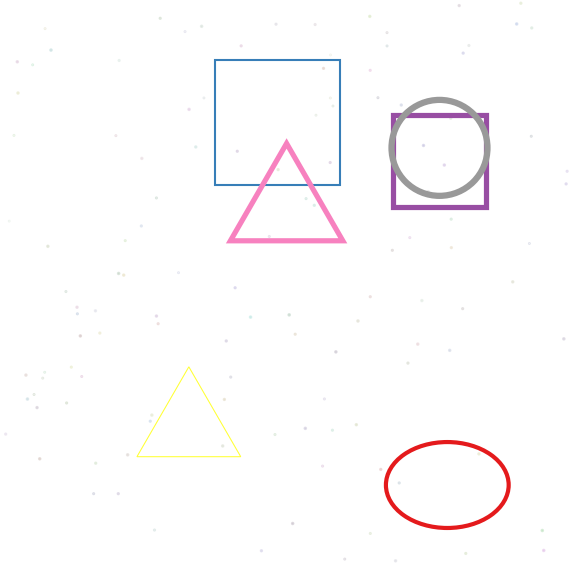[{"shape": "oval", "thickness": 2, "radius": 0.53, "center": [0.775, 0.159]}, {"shape": "square", "thickness": 1, "radius": 0.54, "center": [0.481, 0.787]}, {"shape": "square", "thickness": 2.5, "radius": 0.4, "center": [0.76, 0.72]}, {"shape": "triangle", "thickness": 0.5, "radius": 0.52, "center": [0.327, 0.26]}, {"shape": "triangle", "thickness": 2.5, "radius": 0.56, "center": [0.496, 0.638]}, {"shape": "circle", "thickness": 3, "radius": 0.42, "center": [0.761, 0.743]}]